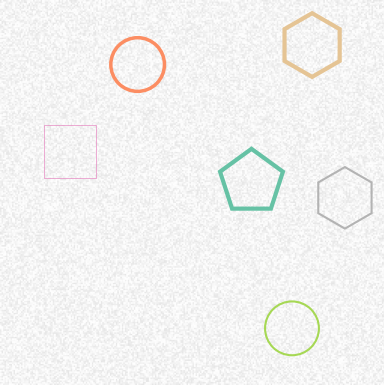[{"shape": "pentagon", "thickness": 3, "radius": 0.43, "center": [0.653, 0.528]}, {"shape": "circle", "thickness": 2.5, "radius": 0.35, "center": [0.358, 0.832]}, {"shape": "square", "thickness": 0.5, "radius": 0.34, "center": [0.182, 0.607]}, {"shape": "circle", "thickness": 1.5, "radius": 0.35, "center": [0.758, 0.147]}, {"shape": "hexagon", "thickness": 3, "radius": 0.41, "center": [0.811, 0.883]}, {"shape": "hexagon", "thickness": 1.5, "radius": 0.4, "center": [0.896, 0.486]}]